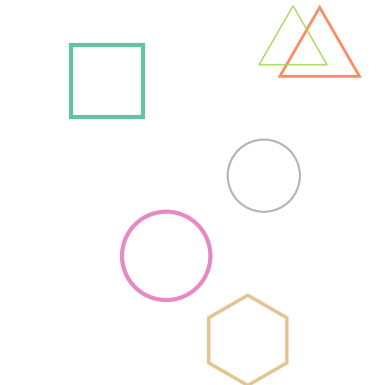[{"shape": "square", "thickness": 3, "radius": 0.47, "center": [0.277, 0.789]}, {"shape": "triangle", "thickness": 2, "radius": 0.6, "center": [0.83, 0.861]}, {"shape": "circle", "thickness": 3, "radius": 0.57, "center": [0.432, 0.335]}, {"shape": "triangle", "thickness": 1, "radius": 0.51, "center": [0.761, 0.883]}, {"shape": "hexagon", "thickness": 2.5, "radius": 0.59, "center": [0.644, 0.116]}, {"shape": "circle", "thickness": 1.5, "radius": 0.47, "center": [0.685, 0.544]}]